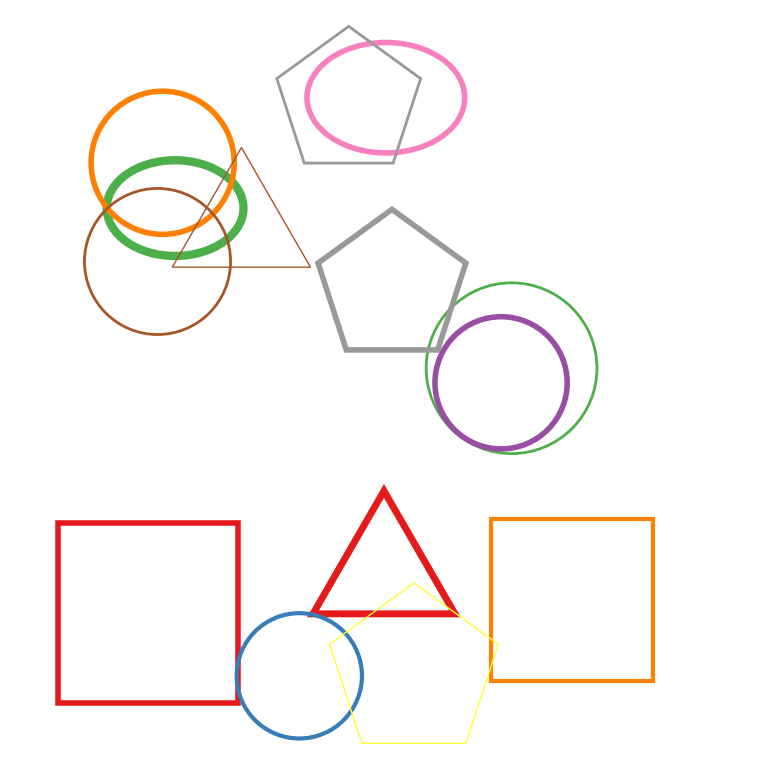[{"shape": "square", "thickness": 2, "radius": 0.59, "center": [0.193, 0.203]}, {"shape": "triangle", "thickness": 2.5, "radius": 0.53, "center": [0.499, 0.256]}, {"shape": "circle", "thickness": 1.5, "radius": 0.41, "center": [0.389, 0.122]}, {"shape": "circle", "thickness": 1, "radius": 0.55, "center": [0.664, 0.522]}, {"shape": "oval", "thickness": 3, "radius": 0.44, "center": [0.227, 0.73]}, {"shape": "circle", "thickness": 2, "radius": 0.43, "center": [0.651, 0.503]}, {"shape": "square", "thickness": 1.5, "radius": 0.53, "center": [0.743, 0.221]}, {"shape": "circle", "thickness": 2, "radius": 0.46, "center": [0.211, 0.789]}, {"shape": "pentagon", "thickness": 0.5, "radius": 0.58, "center": [0.538, 0.128]}, {"shape": "circle", "thickness": 1, "radius": 0.47, "center": [0.205, 0.66]}, {"shape": "triangle", "thickness": 0.5, "radius": 0.52, "center": [0.314, 0.705]}, {"shape": "oval", "thickness": 2, "radius": 0.51, "center": [0.501, 0.873]}, {"shape": "pentagon", "thickness": 2, "radius": 0.5, "center": [0.509, 0.627]}, {"shape": "pentagon", "thickness": 1, "radius": 0.49, "center": [0.453, 0.868]}]